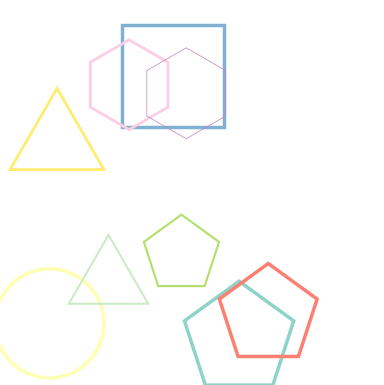[{"shape": "pentagon", "thickness": 2.5, "radius": 0.75, "center": [0.621, 0.12]}, {"shape": "circle", "thickness": 2.5, "radius": 0.71, "center": [0.128, 0.16]}, {"shape": "pentagon", "thickness": 2.5, "radius": 0.67, "center": [0.697, 0.182]}, {"shape": "square", "thickness": 2.5, "radius": 0.66, "center": [0.449, 0.802]}, {"shape": "pentagon", "thickness": 1.5, "radius": 0.51, "center": [0.471, 0.34]}, {"shape": "hexagon", "thickness": 2, "radius": 0.58, "center": [0.335, 0.78]}, {"shape": "hexagon", "thickness": 0.5, "radius": 0.59, "center": [0.484, 0.758]}, {"shape": "triangle", "thickness": 1.5, "radius": 0.6, "center": [0.282, 0.271]}, {"shape": "triangle", "thickness": 2, "radius": 0.7, "center": [0.148, 0.63]}]